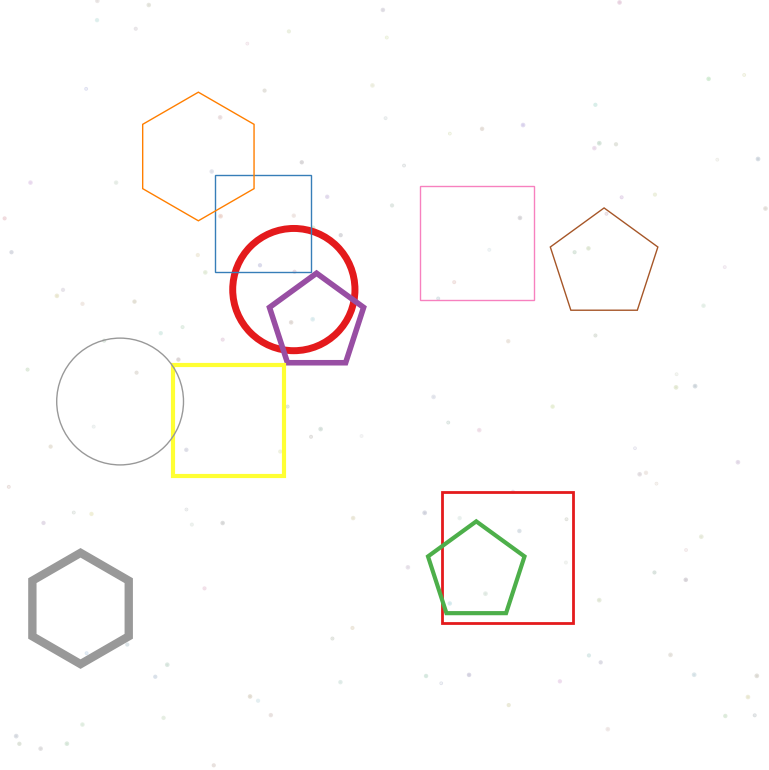[{"shape": "square", "thickness": 1, "radius": 0.42, "center": [0.659, 0.276]}, {"shape": "circle", "thickness": 2.5, "radius": 0.4, "center": [0.382, 0.624]}, {"shape": "square", "thickness": 0.5, "radius": 0.31, "center": [0.342, 0.71]}, {"shape": "pentagon", "thickness": 1.5, "radius": 0.33, "center": [0.619, 0.257]}, {"shape": "pentagon", "thickness": 2, "radius": 0.32, "center": [0.411, 0.581]}, {"shape": "hexagon", "thickness": 0.5, "radius": 0.42, "center": [0.258, 0.797]}, {"shape": "square", "thickness": 1.5, "radius": 0.36, "center": [0.297, 0.454]}, {"shape": "pentagon", "thickness": 0.5, "radius": 0.37, "center": [0.785, 0.657]}, {"shape": "square", "thickness": 0.5, "radius": 0.37, "center": [0.619, 0.684]}, {"shape": "hexagon", "thickness": 3, "radius": 0.36, "center": [0.105, 0.21]}, {"shape": "circle", "thickness": 0.5, "radius": 0.41, "center": [0.156, 0.479]}]